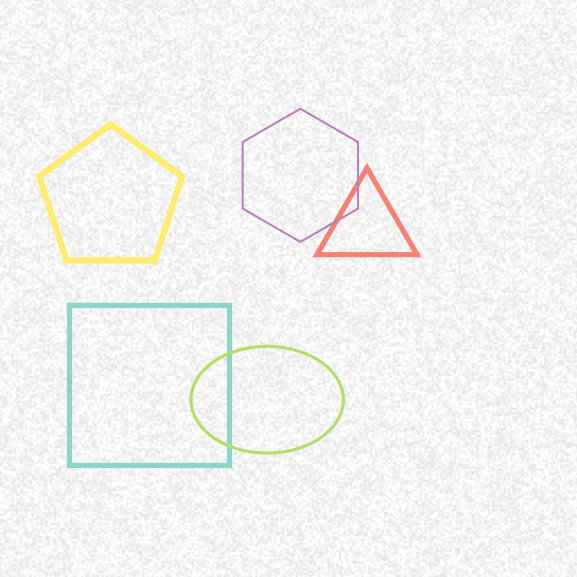[{"shape": "square", "thickness": 2.5, "radius": 0.69, "center": [0.258, 0.333]}, {"shape": "triangle", "thickness": 2.5, "radius": 0.5, "center": [0.635, 0.608]}, {"shape": "oval", "thickness": 1.5, "radius": 0.66, "center": [0.463, 0.307]}, {"shape": "hexagon", "thickness": 1, "radius": 0.58, "center": [0.52, 0.696]}, {"shape": "pentagon", "thickness": 3, "radius": 0.65, "center": [0.192, 0.653]}]